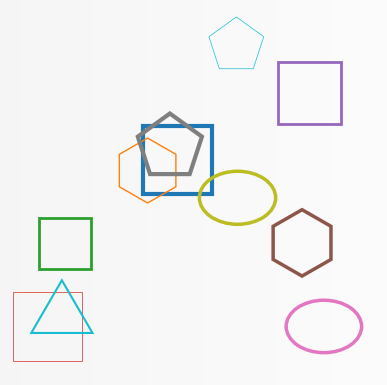[{"shape": "square", "thickness": 3, "radius": 0.44, "center": [0.457, 0.585]}, {"shape": "hexagon", "thickness": 1, "radius": 0.42, "center": [0.381, 0.557]}, {"shape": "square", "thickness": 2, "radius": 0.33, "center": [0.169, 0.367]}, {"shape": "square", "thickness": 0.5, "radius": 0.44, "center": [0.123, 0.152]}, {"shape": "square", "thickness": 2, "radius": 0.41, "center": [0.798, 0.759]}, {"shape": "hexagon", "thickness": 2.5, "radius": 0.43, "center": [0.779, 0.369]}, {"shape": "oval", "thickness": 2.5, "radius": 0.49, "center": [0.836, 0.152]}, {"shape": "pentagon", "thickness": 3, "radius": 0.44, "center": [0.438, 0.618]}, {"shape": "oval", "thickness": 2.5, "radius": 0.49, "center": [0.613, 0.486]}, {"shape": "triangle", "thickness": 1.5, "radius": 0.46, "center": [0.16, 0.181]}, {"shape": "pentagon", "thickness": 0.5, "radius": 0.37, "center": [0.61, 0.882]}]